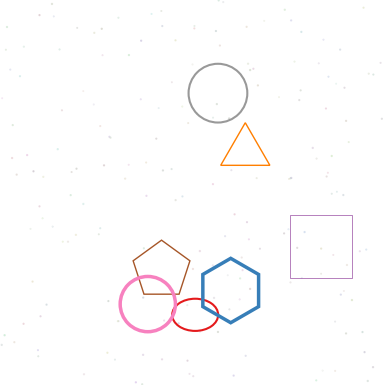[{"shape": "oval", "thickness": 1.5, "radius": 0.3, "center": [0.507, 0.182]}, {"shape": "hexagon", "thickness": 2.5, "radius": 0.42, "center": [0.599, 0.245]}, {"shape": "square", "thickness": 0.5, "radius": 0.4, "center": [0.833, 0.36]}, {"shape": "triangle", "thickness": 1, "radius": 0.37, "center": [0.637, 0.607]}, {"shape": "pentagon", "thickness": 1, "radius": 0.39, "center": [0.42, 0.299]}, {"shape": "circle", "thickness": 2.5, "radius": 0.36, "center": [0.384, 0.21]}, {"shape": "circle", "thickness": 1.5, "radius": 0.38, "center": [0.566, 0.758]}]